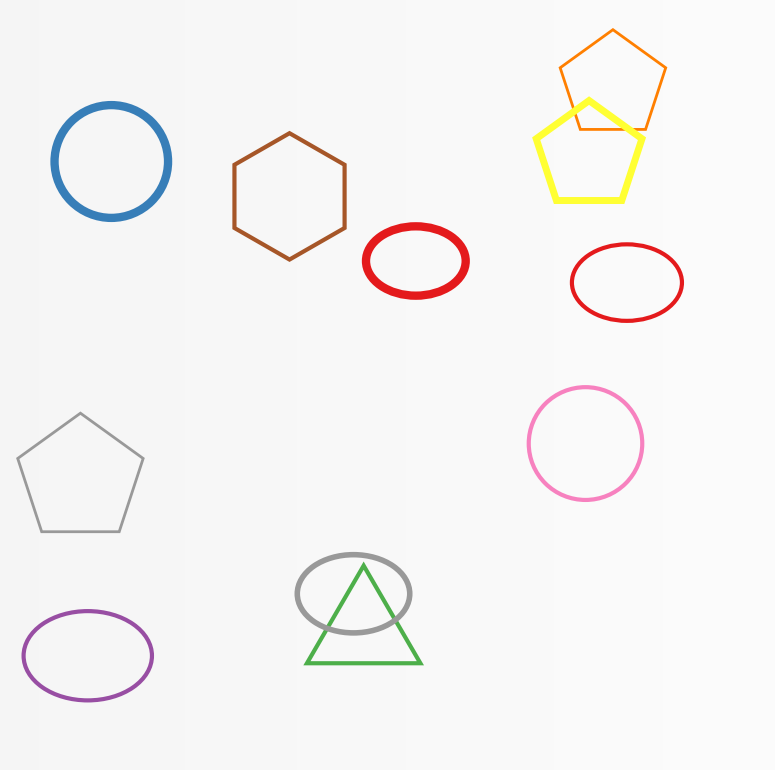[{"shape": "oval", "thickness": 1.5, "radius": 0.35, "center": [0.809, 0.633]}, {"shape": "oval", "thickness": 3, "radius": 0.32, "center": [0.537, 0.661]}, {"shape": "circle", "thickness": 3, "radius": 0.37, "center": [0.144, 0.79]}, {"shape": "triangle", "thickness": 1.5, "radius": 0.42, "center": [0.469, 0.181]}, {"shape": "oval", "thickness": 1.5, "radius": 0.41, "center": [0.113, 0.148]}, {"shape": "pentagon", "thickness": 1, "radius": 0.36, "center": [0.791, 0.89]}, {"shape": "pentagon", "thickness": 2.5, "radius": 0.36, "center": [0.76, 0.798]}, {"shape": "hexagon", "thickness": 1.5, "radius": 0.41, "center": [0.374, 0.745]}, {"shape": "circle", "thickness": 1.5, "radius": 0.37, "center": [0.755, 0.424]}, {"shape": "pentagon", "thickness": 1, "radius": 0.43, "center": [0.104, 0.378]}, {"shape": "oval", "thickness": 2, "radius": 0.36, "center": [0.456, 0.229]}]